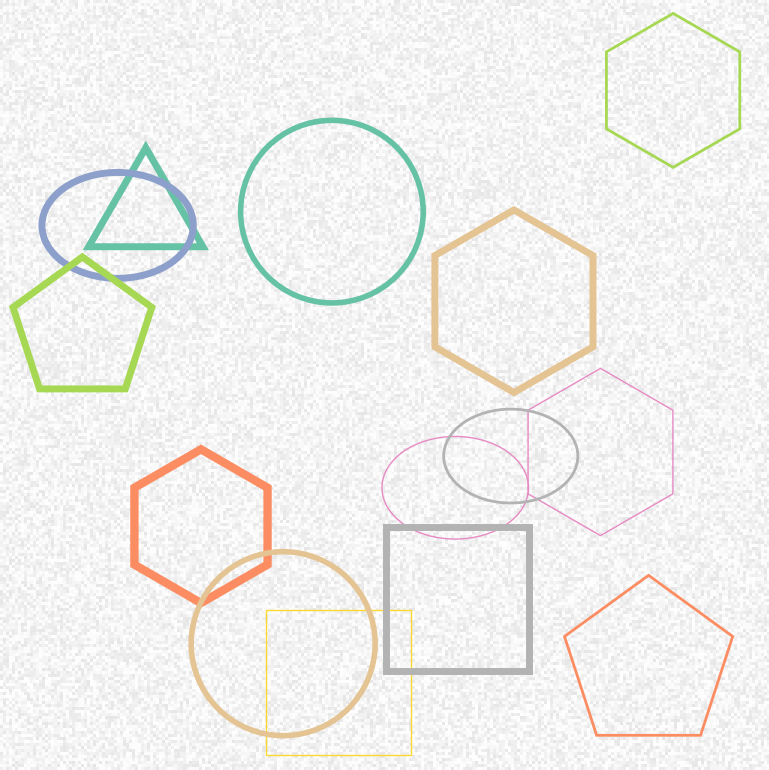[{"shape": "triangle", "thickness": 2.5, "radius": 0.43, "center": [0.189, 0.722]}, {"shape": "circle", "thickness": 2, "radius": 0.59, "center": [0.431, 0.725]}, {"shape": "hexagon", "thickness": 3, "radius": 0.5, "center": [0.261, 0.317]}, {"shape": "pentagon", "thickness": 1, "radius": 0.57, "center": [0.842, 0.138]}, {"shape": "oval", "thickness": 2.5, "radius": 0.49, "center": [0.153, 0.707]}, {"shape": "oval", "thickness": 0.5, "radius": 0.48, "center": [0.591, 0.367]}, {"shape": "hexagon", "thickness": 0.5, "radius": 0.54, "center": [0.78, 0.413]}, {"shape": "pentagon", "thickness": 2.5, "radius": 0.47, "center": [0.107, 0.572]}, {"shape": "hexagon", "thickness": 1, "radius": 0.5, "center": [0.874, 0.883]}, {"shape": "square", "thickness": 0.5, "radius": 0.47, "center": [0.439, 0.114]}, {"shape": "hexagon", "thickness": 2.5, "radius": 0.59, "center": [0.667, 0.609]}, {"shape": "circle", "thickness": 2, "radius": 0.6, "center": [0.368, 0.164]}, {"shape": "square", "thickness": 2.5, "radius": 0.47, "center": [0.594, 0.222]}, {"shape": "oval", "thickness": 1, "radius": 0.44, "center": [0.663, 0.408]}]